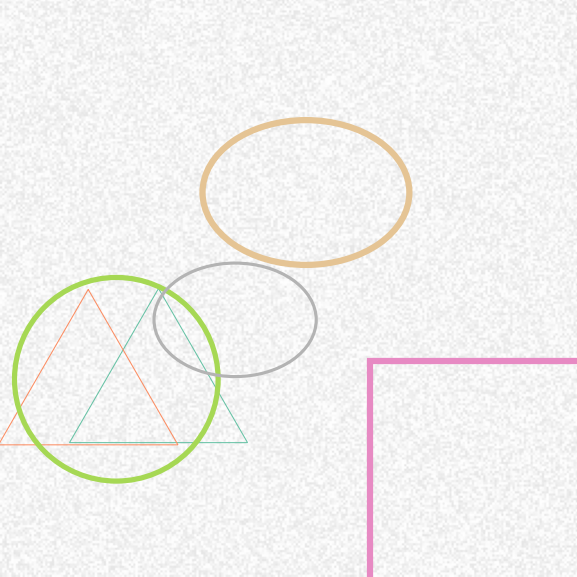[{"shape": "triangle", "thickness": 0.5, "radius": 0.89, "center": [0.274, 0.322]}, {"shape": "triangle", "thickness": 0.5, "radius": 0.9, "center": [0.153, 0.319]}, {"shape": "square", "thickness": 3, "radius": 1.0, "center": [0.84, 0.174]}, {"shape": "circle", "thickness": 2.5, "radius": 0.88, "center": [0.201, 0.342]}, {"shape": "oval", "thickness": 3, "radius": 0.9, "center": [0.53, 0.666]}, {"shape": "oval", "thickness": 1.5, "radius": 0.7, "center": [0.407, 0.445]}]